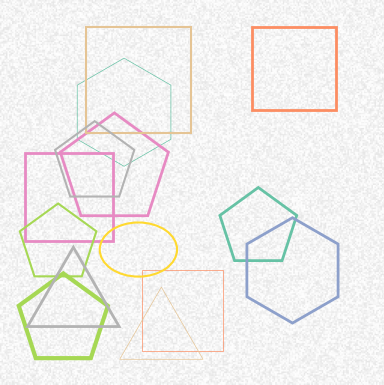[{"shape": "pentagon", "thickness": 2, "radius": 0.53, "center": [0.671, 0.408]}, {"shape": "hexagon", "thickness": 0.5, "radius": 0.7, "center": [0.322, 0.709]}, {"shape": "square", "thickness": 0.5, "radius": 0.53, "center": [0.475, 0.193]}, {"shape": "square", "thickness": 2, "radius": 0.54, "center": [0.764, 0.821]}, {"shape": "hexagon", "thickness": 2, "radius": 0.68, "center": [0.76, 0.298]}, {"shape": "square", "thickness": 2, "radius": 0.57, "center": [0.18, 0.488]}, {"shape": "pentagon", "thickness": 2, "radius": 0.74, "center": [0.297, 0.559]}, {"shape": "pentagon", "thickness": 3, "radius": 0.61, "center": [0.164, 0.168]}, {"shape": "pentagon", "thickness": 1.5, "radius": 0.52, "center": [0.151, 0.367]}, {"shape": "oval", "thickness": 1.5, "radius": 0.5, "center": [0.359, 0.352]}, {"shape": "triangle", "thickness": 0.5, "radius": 0.62, "center": [0.419, 0.129]}, {"shape": "square", "thickness": 1.5, "radius": 0.68, "center": [0.359, 0.792]}, {"shape": "pentagon", "thickness": 1.5, "radius": 0.54, "center": [0.246, 0.577]}, {"shape": "triangle", "thickness": 2, "radius": 0.69, "center": [0.191, 0.22]}]